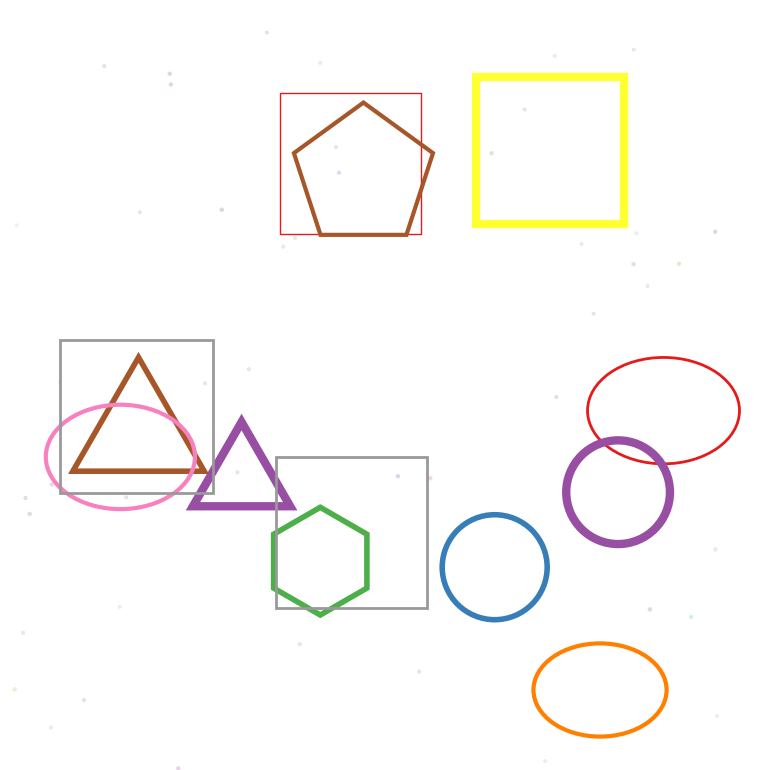[{"shape": "oval", "thickness": 1, "radius": 0.49, "center": [0.862, 0.467]}, {"shape": "square", "thickness": 0.5, "radius": 0.46, "center": [0.455, 0.787]}, {"shape": "circle", "thickness": 2, "radius": 0.34, "center": [0.642, 0.263]}, {"shape": "hexagon", "thickness": 2, "radius": 0.35, "center": [0.416, 0.271]}, {"shape": "circle", "thickness": 3, "radius": 0.34, "center": [0.803, 0.361]}, {"shape": "triangle", "thickness": 3, "radius": 0.36, "center": [0.314, 0.379]}, {"shape": "oval", "thickness": 1.5, "radius": 0.43, "center": [0.779, 0.104]}, {"shape": "square", "thickness": 3, "radius": 0.48, "center": [0.714, 0.805]}, {"shape": "triangle", "thickness": 2, "radius": 0.49, "center": [0.18, 0.437]}, {"shape": "pentagon", "thickness": 1.5, "radius": 0.47, "center": [0.472, 0.772]}, {"shape": "oval", "thickness": 1.5, "radius": 0.48, "center": [0.156, 0.407]}, {"shape": "square", "thickness": 1, "radius": 0.49, "center": [0.457, 0.309]}, {"shape": "square", "thickness": 1, "radius": 0.5, "center": [0.178, 0.459]}]